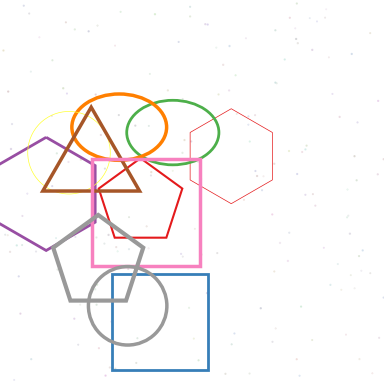[{"shape": "hexagon", "thickness": 0.5, "radius": 0.62, "center": [0.601, 0.594]}, {"shape": "pentagon", "thickness": 1.5, "radius": 0.57, "center": [0.365, 0.475]}, {"shape": "square", "thickness": 2, "radius": 0.63, "center": [0.416, 0.164]}, {"shape": "oval", "thickness": 2, "radius": 0.6, "center": [0.449, 0.656]}, {"shape": "hexagon", "thickness": 2, "radius": 0.74, "center": [0.12, 0.496]}, {"shape": "oval", "thickness": 2.5, "radius": 0.62, "center": [0.31, 0.67]}, {"shape": "circle", "thickness": 0.5, "radius": 0.54, "center": [0.179, 0.603]}, {"shape": "triangle", "thickness": 2.5, "radius": 0.73, "center": [0.237, 0.576]}, {"shape": "square", "thickness": 2.5, "radius": 0.7, "center": [0.379, 0.449]}, {"shape": "pentagon", "thickness": 3, "radius": 0.61, "center": [0.255, 0.319]}, {"shape": "circle", "thickness": 2.5, "radius": 0.51, "center": [0.332, 0.206]}]